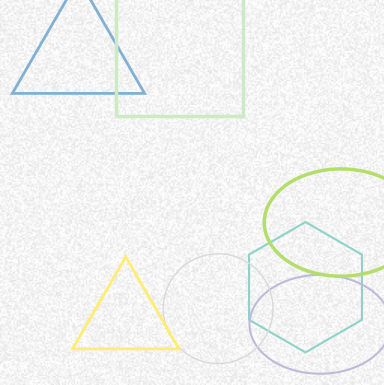[{"shape": "hexagon", "thickness": 1.5, "radius": 0.85, "center": [0.794, 0.254]}, {"shape": "oval", "thickness": 1.5, "radius": 0.92, "center": [0.831, 0.158]}, {"shape": "triangle", "thickness": 2, "radius": 0.99, "center": [0.204, 0.857]}, {"shape": "oval", "thickness": 2.5, "radius": 1.0, "center": [0.886, 0.422]}, {"shape": "circle", "thickness": 1, "radius": 0.71, "center": [0.566, 0.198]}, {"shape": "square", "thickness": 2.5, "radius": 0.83, "center": [0.466, 0.865]}, {"shape": "triangle", "thickness": 2, "radius": 0.8, "center": [0.327, 0.174]}]